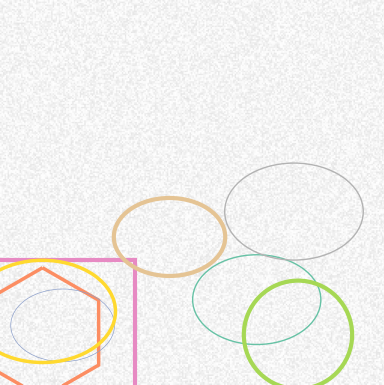[{"shape": "oval", "thickness": 1, "radius": 0.83, "center": [0.667, 0.222]}, {"shape": "hexagon", "thickness": 2.5, "radius": 0.84, "center": [0.11, 0.136]}, {"shape": "oval", "thickness": 0.5, "radius": 0.67, "center": [0.163, 0.155]}, {"shape": "square", "thickness": 3, "radius": 0.93, "center": [0.165, 0.139]}, {"shape": "circle", "thickness": 3, "radius": 0.7, "center": [0.774, 0.13]}, {"shape": "oval", "thickness": 2.5, "radius": 0.95, "center": [0.11, 0.191]}, {"shape": "oval", "thickness": 3, "radius": 0.72, "center": [0.44, 0.384]}, {"shape": "oval", "thickness": 1, "radius": 0.9, "center": [0.764, 0.45]}]